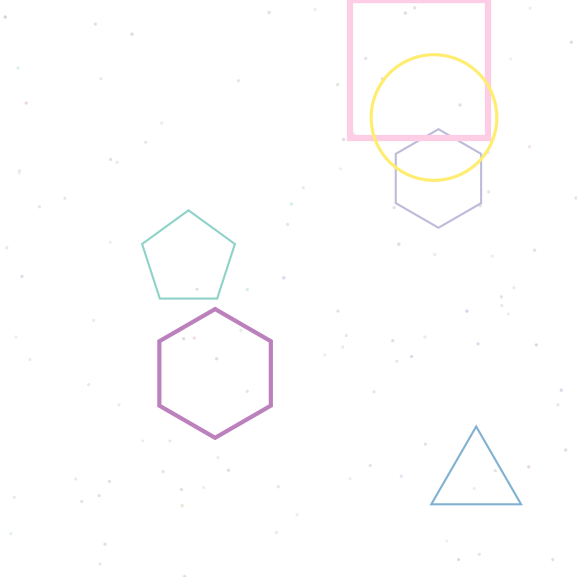[{"shape": "pentagon", "thickness": 1, "radius": 0.42, "center": [0.326, 0.55]}, {"shape": "hexagon", "thickness": 1, "radius": 0.43, "center": [0.759, 0.69]}, {"shape": "triangle", "thickness": 1, "radius": 0.45, "center": [0.825, 0.171]}, {"shape": "square", "thickness": 3, "radius": 0.6, "center": [0.726, 0.88]}, {"shape": "hexagon", "thickness": 2, "radius": 0.56, "center": [0.372, 0.352]}, {"shape": "circle", "thickness": 1.5, "radius": 0.54, "center": [0.751, 0.796]}]